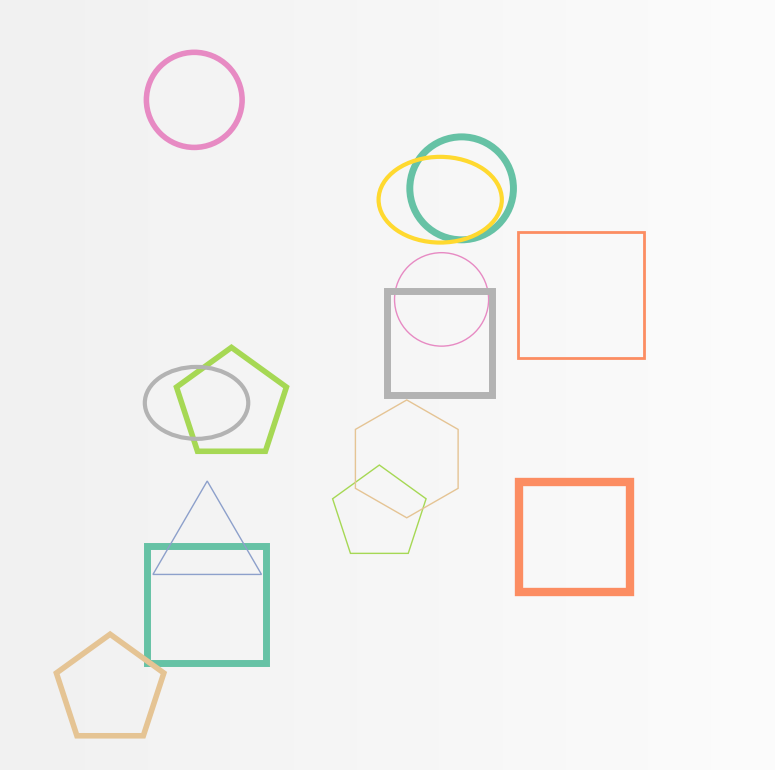[{"shape": "square", "thickness": 2.5, "radius": 0.38, "center": [0.266, 0.215]}, {"shape": "circle", "thickness": 2.5, "radius": 0.33, "center": [0.596, 0.755]}, {"shape": "square", "thickness": 3, "radius": 0.36, "center": [0.741, 0.303]}, {"shape": "square", "thickness": 1, "radius": 0.41, "center": [0.75, 0.617]}, {"shape": "triangle", "thickness": 0.5, "radius": 0.4, "center": [0.267, 0.294]}, {"shape": "circle", "thickness": 0.5, "radius": 0.3, "center": [0.57, 0.611]}, {"shape": "circle", "thickness": 2, "radius": 0.31, "center": [0.251, 0.87]}, {"shape": "pentagon", "thickness": 2, "radius": 0.37, "center": [0.299, 0.474]}, {"shape": "pentagon", "thickness": 0.5, "radius": 0.32, "center": [0.489, 0.333]}, {"shape": "oval", "thickness": 1.5, "radius": 0.4, "center": [0.568, 0.741]}, {"shape": "pentagon", "thickness": 2, "radius": 0.36, "center": [0.142, 0.103]}, {"shape": "hexagon", "thickness": 0.5, "radius": 0.38, "center": [0.525, 0.404]}, {"shape": "oval", "thickness": 1.5, "radius": 0.33, "center": [0.254, 0.477]}, {"shape": "square", "thickness": 2.5, "radius": 0.34, "center": [0.567, 0.555]}]